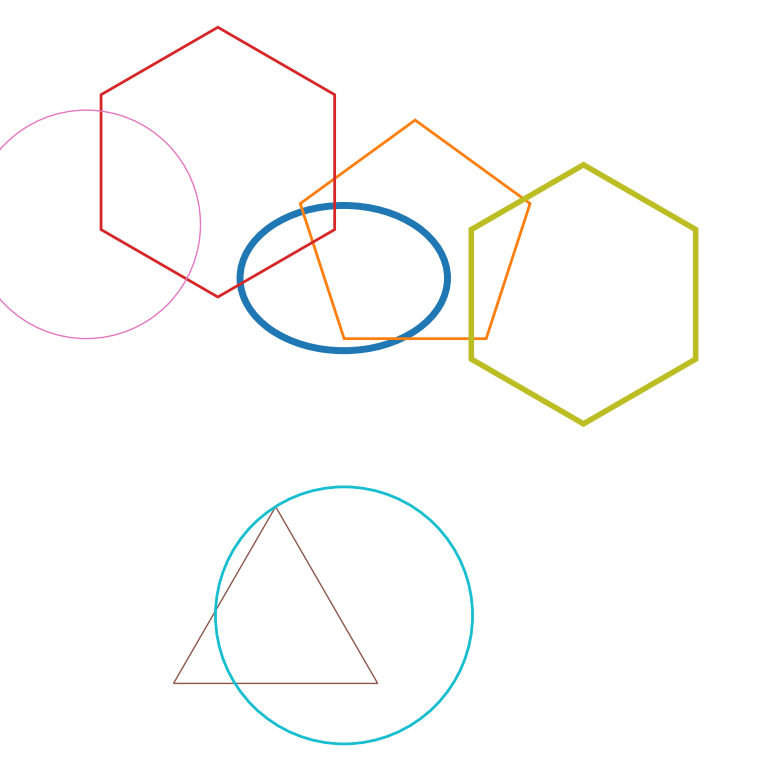[{"shape": "oval", "thickness": 2.5, "radius": 0.67, "center": [0.446, 0.639]}, {"shape": "pentagon", "thickness": 1, "radius": 0.78, "center": [0.539, 0.687]}, {"shape": "hexagon", "thickness": 1, "radius": 0.88, "center": [0.283, 0.789]}, {"shape": "triangle", "thickness": 0.5, "radius": 0.77, "center": [0.358, 0.189]}, {"shape": "circle", "thickness": 0.5, "radius": 0.74, "center": [0.112, 0.709]}, {"shape": "hexagon", "thickness": 2, "radius": 0.84, "center": [0.758, 0.618]}, {"shape": "circle", "thickness": 1, "radius": 0.83, "center": [0.447, 0.201]}]